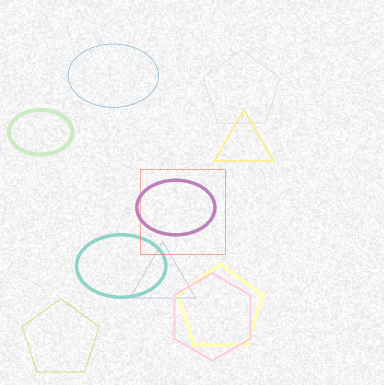[{"shape": "oval", "thickness": 2.5, "radius": 0.58, "center": [0.315, 0.309]}, {"shape": "pentagon", "thickness": 2.5, "radius": 0.58, "center": [0.572, 0.198]}, {"shape": "triangle", "thickness": 0.5, "radius": 0.49, "center": [0.423, 0.275]}, {"shape": "square", "thickness": 0.5, "radius": 0.55, "center": [0.474, 0.451]}, {"shape": "oval", "thickness": 0.5, "radius": 0.59, "center": [0.295, 0.803]}, {"shape": "pentagon", "thickness": 0.5, "radius": 0.53, "center": [0.158, 0.119]}, {"shape": "hexagon", "thickness": 1.5, "radius": 0.57, "center": [0.552, 0.177]}, {"shape": "pentagon", "thickness": 0.5, "radius": 0.53, "center": [0.627, 0.765]}, {"shape": "oval", "thickness": 2.5, "radius": 0.51, "center": [0.457, 0.461]}, {"shape": "oval", "thickness": 3, "radius": 0.41, "center": [0.106, 0.657]}, {"shape": "triangle", "thickness": 1, "radius": 0.44, "center": [0.634, 0.626]}]